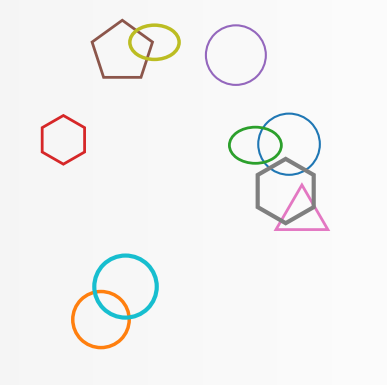[{"shape": "circle", "thickness": 1.5, "radius": 0.4, "center": [0.746, 0.625]}, {"shape": "circle", "thickness": 2.5, "radius": 0.36, "center": [0.261, 0.17]}, {"shape": "oval", "thickness": 2, "radius": 0.34, "center": [0.659, 0.623]}, {"shape": "hexagon", "thickness": 2, "radius": 0.32, "center": [0.164, 0.637]}, {"shape": "circle", "thickness": 1.5, "radius": 0.39, "center": [0.609, 0.857]}, {"shape": "pentagon", "thickness": 2, "radius": 0.41, "center": [0.316, 0.865]}, {"shape": "triangle", "thickness": 2, "radius": 0.39, "center": [0.779, 0.442]}, {"shape": "hexagon", "thickness": 3, "radius": 0.42, "center": [0.737, 0.504]}, {"shape": "oval", "thickness": 2.5, "radius": 0.32, "center": [0.399, 0.89]}, {"shape": "circle", "thickness": 3, "radius": 0.4, "center": [0.324, 0.256]}]